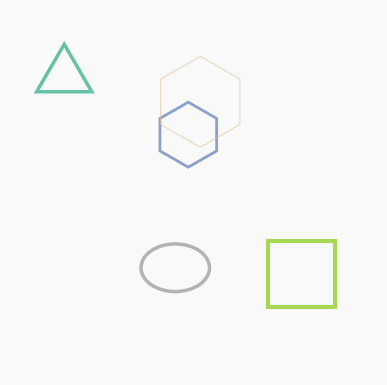[{"shape": "triangle", "thickness": 2.5, "radius": 0.41, "center": [0.166, 0.803]}, {"shape": "hexagon", "thickness": 2, "radius": 0.42, "center": [0.486, 0.65]}, {"shape": "square", "thickness": 3, "radius": 0.43, "center": [0.778, 0.288]}, {"shape": "hexagon", "thickness": 0.5, "radius": 0.59, "center": [0.517, 0.735]}, {"shape": "oval", "thickness": 2.5, "radius": 0.44, "center": [0.452, 0.305]}]